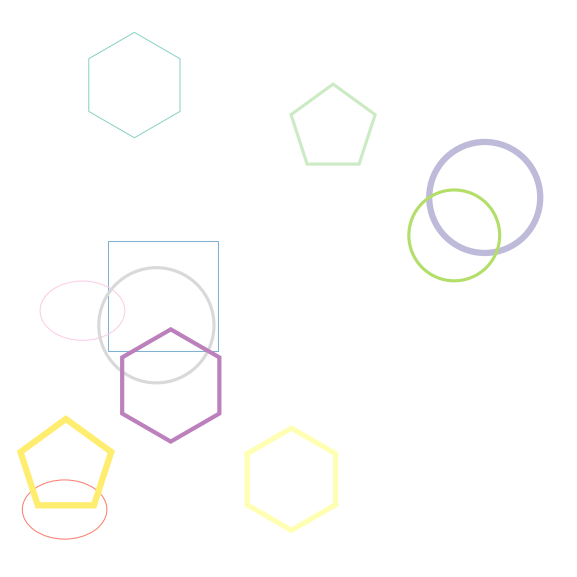[{"shape": "hexagon", "thickness": 0.5, "radius": 0.46, "center": [0.233, 0.852]}, {"shape": "hexagon", "thickness": 2.5, "radius": 0.44, "center": [0.505, 0.169]}, {"shape": "circle", "thickness": 3, "radius": 0.48, "center": [0.839, 0.657]}, {"shape": "oval", "thickness": 0.5, "radius": 0.37, "center": [0.112, 0.117]}, {"shape": "square", "thickness": 0.5, "radius": 0.48, "center": [0.282, 0.487]}, {"shape": "circle", "thickness": 1.5, "radius": 0.39, "center": [0.787, 0.592]}, {"shape": "oval", "thickness": 0.5, "radius": 0.37, "center": [0.143, 0.461]}, {"shape": "circle", "thickness": 1.5, "radius": 0.5, "center": [0.271, 0.436]}, {"shape": "hexagon", "thickness": 2, "radius": 0.49, "center": [0.296, 0.332]}, {"shape": "pentagon", "thickness": 1.5, "radius": 0.38, "center": [0.577, 0.777]}, {"shape": "pentagon", "thickness": 3, "radius": 0.41, "center": [0.114, 0.191]}]